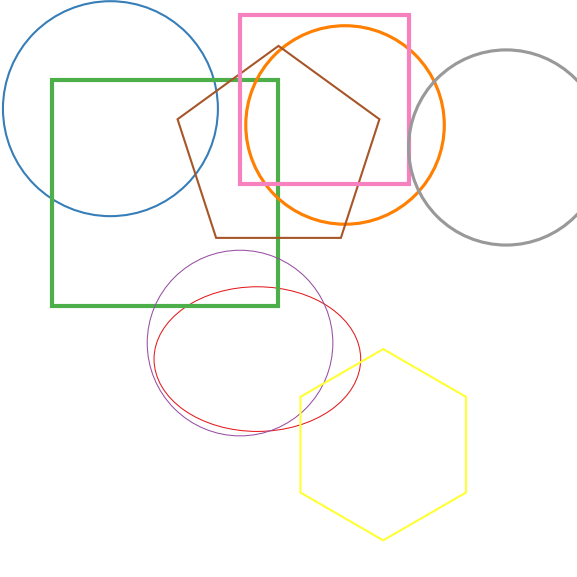[{"shape": "oval", "thickness": 0.5, "radius": 0.89, "center": [0.446, 0.377]}, {"shape": "circle", "thickness": 1, "radius": 0.93, "center": [0.191, 0.811]}, {"shape": "square", "thickness": 2, "radius": 0.98, "center": [0.286, 0.664]}, {"shape": "circle", "thickness": 0.5, "radius": 0.8, "center": [0.416, 0.405]}, {"shape": "circle", "thickness": 1.5, "radius": 0.86, "center": [0.597, 0.783]}, {"shape": "hexagon", "thickness": 1, "radius": 0.83, "center": [0.664, 0.229]}, {"shape": "pentagon", "thickness": 1, "radius": 0.92, "center": [0.482, 0.736]}, {"shape": "square", "thickness": 2, "radius": 0.73, "center": [0.562, 0.827]}, {"shape": "circle", "thickness": 1.5, "radius": 0.84, "center": [0.876, 0.744]}]